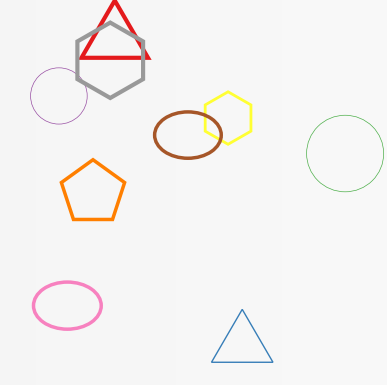[{"shape": "triangle", "thickness": 3, "radius": 0.5, "center": [0.296, 0.899]}, {"shape": "triangle", "thickness": 1, "radius": 0.46, "center": [0.625, 0.105]}, {"shape": "circle", "thickness": 0.5, "radius": 0.5, "center": [0.891, 0.601]}, {"shape": "circle", "thickness": 0.5, "radius": 0.37, "center": [0.152, 0.751]}, {"shape": "pentagon", "thickness": 2.5, "radius": 0.43, "center": [0.24, 0.499]}, {"shape": "hexagon", "thickness": 2, "radius": 0.34, "center": [0.589, 0.693]}, {"shape": "oval", "thickness": 2.5, "radius": 0.43, "center": [0.485, 0.649]}, {"shape": "oval", "thickness": 2.5, "radius": 0.44, "center": [0.174, 0.206]}, {"shape": "hexagon", "thickness": 3, "radius": 0.49, "center": [0.285, 0.843]}]